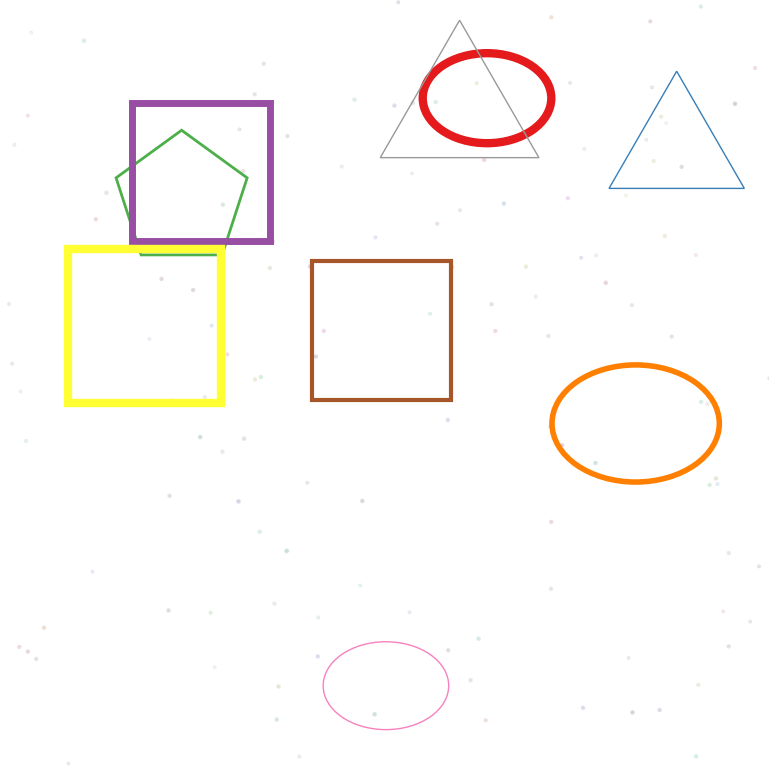[{"shape": "oval", "thickness": 3, "radius": 0.42, "center": [0.632, 0.872]}, {"shape": "triangle", "thickness": 0.5, "radius": 0.51, "center": [0.879, 0.806]}, {"shape": "pentagon", "thickness": 1, "radius": 0.45, "center": [0.236, 0.741]}, {"shape": "square", "thickness": 2.5, "radius": 0.45, "center": [0.261, 0.777]}, {"shape": "oval", "thickness": 2, "radius": 0.54, "center": [0.826, 0.45]}, {"shape": "square", "thickness": 3, "radius": 0.5, "center": [0.188, 0.576]}, {"shape": "square", "thickness": 1.5, "radius": 0.45, "center": [0.496, 0.57]}, {"shape": "oval", "thickness": 0.5, "radius": 0.41, "center": [0.501, 0.109]}, {"shape": "triangle", "thickness": 0.5, "radius": 0.59, "center": [0.597, 0.855]}]